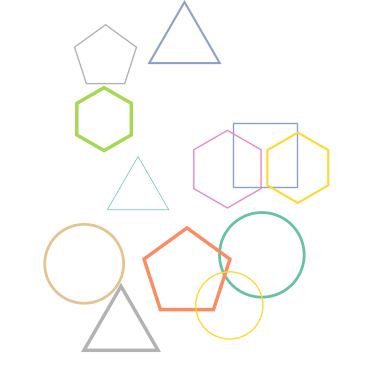[{"shape": "triangle", "thickness": 0.5, "radius": 0.46, "center": [0.359, 0.501]}, {"shape": "circle", "thickness": 2, "radius": 0.55, "center": [0.68, 0.338]}, {"shape": "pentagon", "thickness": 2.5, "radius": 0.59, "center": [0.486, 0.291]}, {"shape": "square", "thickness": 1, "radius": 0.41, "center": [0.687, 0.598]}, {"shape": "triangle", "thickness": 1.5, "radius": 0.53, "center": [0.479, 0.889]}, {"shape": "hexagon", "thickness": 1, "radius": 0.5, "center": [0.591, 0.561]}, {"shape": "hexagon", "thickness": 2.5, "radius": 0.41, "center": [0.27, 0.691]}, {"shape": "circle", "thickness": 1, "radius": 0.44, "center": [0.596, 0.207]}, {"shape": "hexagon", "thickness": 1.5, "radius": 0.46, "center": [0.774, 0.564]}, {"shape": "circle", "thickness": 2, "radius": 0.51, "center": [0.219, 0.315]}, {"shape": "triangle", "thickness": 2.5, "radius": 0.56, "center": [0.314, 0.146]}, {"shape": "pentagon", "thickness": 1, "radius": 0.42, "center": [0.274, 0.851]}]